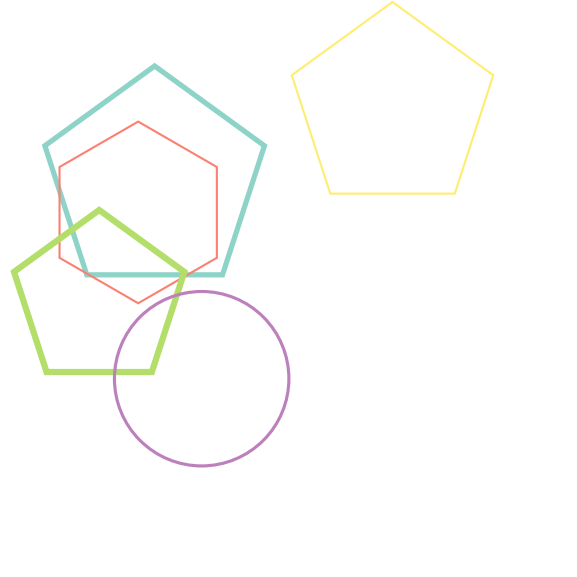[{"shape": "pentagon", "thickness": 2.5, "radius": 1.0, "center": [0.268, 0.685]}, {"shape": "hexagon", "thickness": 1, "radius": 0.79, "center": [0.239, 0.631]}, {"shape": "pentagon", "thickness": 3, "radius": 0.78, "center": [0.172, 0.48]}, {"shape": "circle", "thickness": 1.5, "radius": 0.76, "center": [0.349, 0.343]}, {"shape": "pentagon", "thickness": 1, "radius": 0.92, "center": [0.68, 0.812]}]